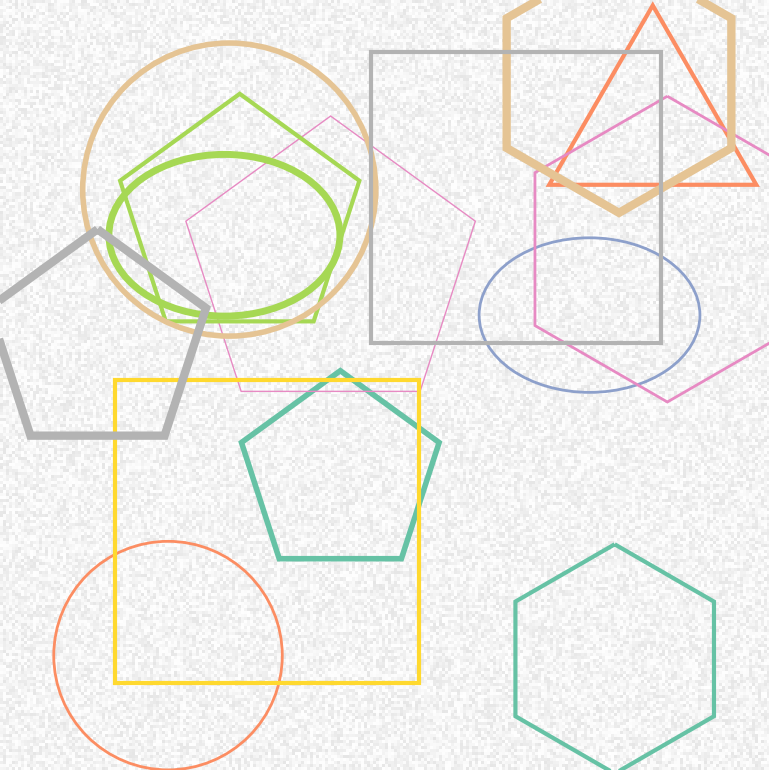[{"shape": "hexagon", "thickness": 1.5, "radius": 0.74, "center": [0.798, 0.144]}, {"shape": "pentagon", "thickness": 2, "radius": 0.67, "center": [0.442, 0.384]}, {"shape": "circle", "thickness": 1, "radius": 0.74, "center": [0.218, 0.149]}, {"shape": "triangle", "thickness": 1.5, "radius": 0.78, "center": [0.848, 0.838]}, {"shape": "oval", "thickness": 1, "radius": 0.72, "center": [0.766, 0.591]}, {"shape": "hexagon", "thickness": 1, "radius": 0.99, "center": [0.867, 0.676]}, {"shape": "pentagon", "thickness": 0.5, "radius": 0.99, "center": [0.429, 0.652]}, {"shape": "pentagon", "thickness": 1.5, "radius": 0.82, "center": [0.311, 0.715]}, {"shape": "oval", "thickness": 2.5, "radius": 0.75, "center": [0.291, 0.694]}, {"shape": "square", "thickness": 1.5, "radius": 0.99, "center": [0.347, 0.31]}, {"shape": "hexagon", "thickness": 3, "radius": 0.84, "center": [0.804, 0.892]}, {"shape": "circle", "thickness": 2, "radius": 0.95, "center": [0.298, 0.754]}, {"shape": "square", "thickness": 1.5, "radius": 0.94, "center": [0.67, 0.744]}, {"shape": "pentagon", "thickness": 3, "radius": 0.74, "center": [0.127, 0.554]}]